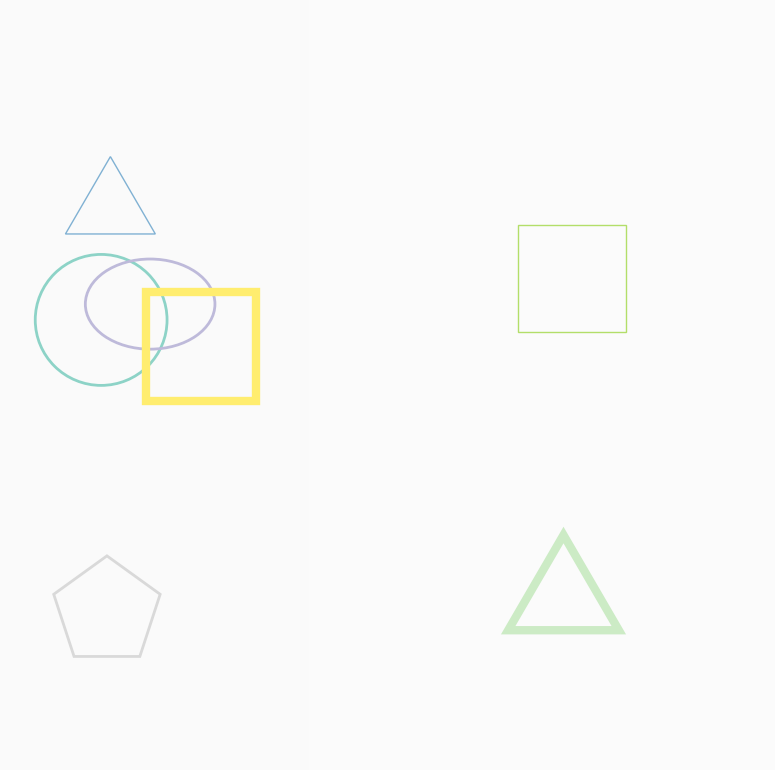[{"shape": "circle", "thickness": 1, "radius": 0.43, "center": [0.131, 0.585]}, {"shape": "oval", "thickness": 1, "radius": 0.42, "center": [0.194, 0.605]}, {"shape": "triangle", "thickness": 0.5, "radius": 0.33, "center": [0.142, 0.73]}, {"shape": "square", "thickness": 0.5, "radius": 0.35, "center": [0.738, 0.638]}, {"shape": "pentagon", "thickness": 1, "radius": 0.36, "center": [0.138, 0.206]}, {"shape": "triangle", "thickness": 3, "radius": 0.41, "center": [0.727, 0.223]}, {"shape": "square", "thickness": 3, "radius": 0.35, "center": [0.259, 0.55]}]